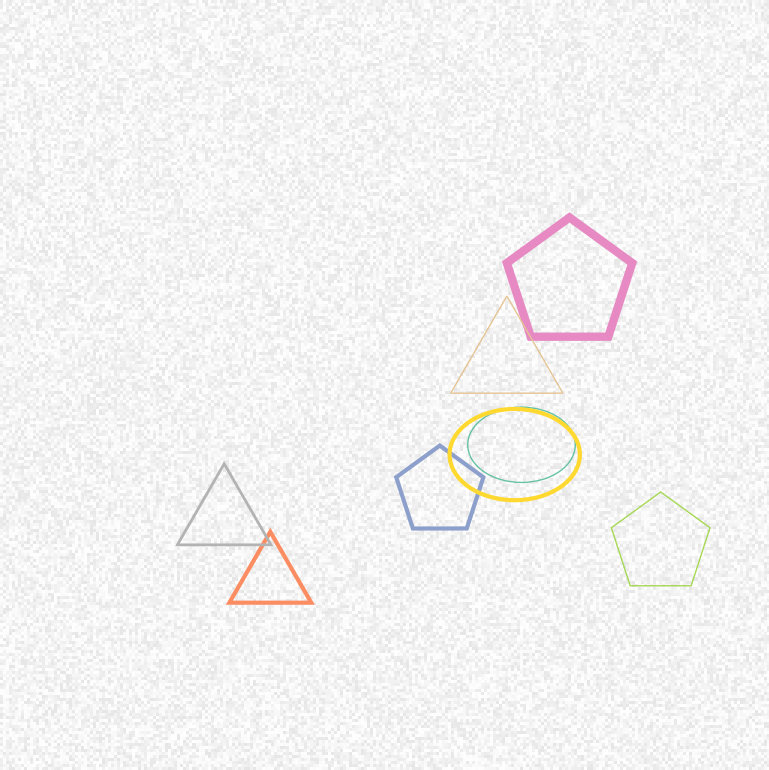[{"shape": "oval", "thickness": 0.5, "radius": 0.35, "center": [0.677, 0.422]}, {"shape": "triangle", "thickness": 1.5, "radius": 0.31, "center": [0.351, 0.248]}, {"shape": "pentagon", "thickness": 1.5, "radius": 0.3, "center": [0.571, 0.362]}, {"shape": "pentagon", "thickness": 3, "radius": 0.43, "center": [0.74, 0.632]}, {"shape": "pentagon", "thickness": 0.5, "radius": 0.34, "center": [0.858, 0.294]}, {"shape": "oval", "thickness": 1.5, "radius": 0.42, "center": [0.668, 0.41]}, {"shape": "triangle", "thickness": 0.5, "radius": 0.42, "center": [0.658, 0.531]}, {"shape": "triangle", "thickness": 1, "radius": 0.35, "center": [0.291, 0.328]}]